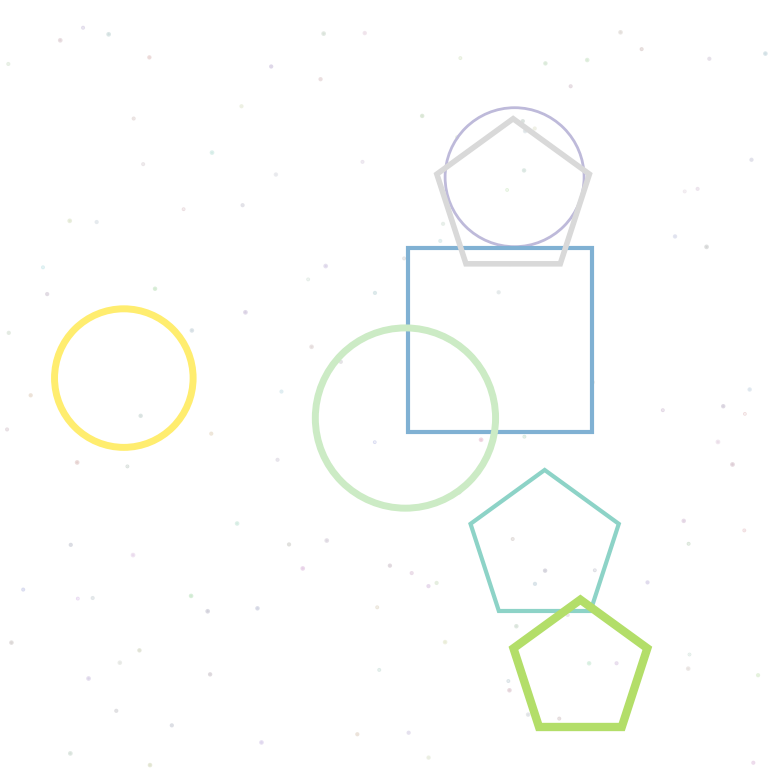[{"shape": "pentagon", "thickness": 1.5, "radius": 0.51, "center": [0.707, 0.288]}, {"shape": "circle", "thickness": 1, "radius": 0.45, "center": [0.668, 0.77]}, {"shape": "square", "thickness": 1.5, "radius": 0.6, "center": [0.649, 0.558]}, {"shape": "pentagon", "thickness": 3, "radius": 0.46, "center": [0.754, 0.13]}, {"shape": "pentagon", "thickness": 2, "radius": 0.52, "center": [0.666, 0.742]}, {"shape": "circle", "thickness": 2.5, "radius": 0.59, "center": [0.527, 0.457]}, {"shape": "circle", "thickness": 2.5, "radius": 0.45, "center": [0.161, 0.509]}]